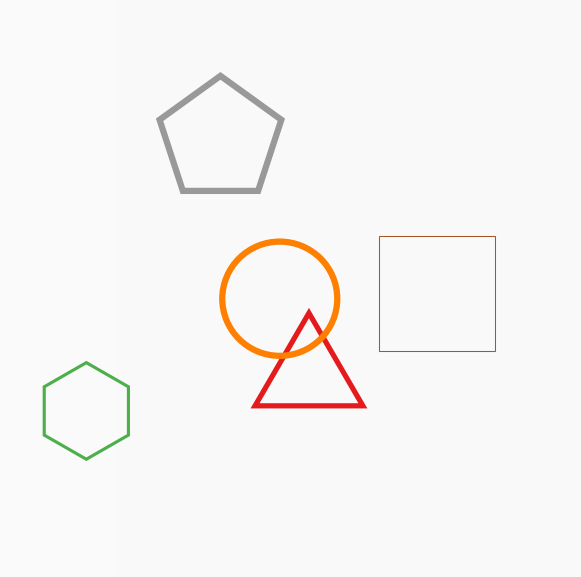[{"shape": "triangle", "thickness": 2.5, "radius": 0.54, "center": [0.532, 0.35]}, {"shape": "hexagon", "thickness": 1.5, "radius": 0.42, "center": [0.149, 0.288]}, {"shape": "circle", "thickness": 3, "radius": 0.49, "center": [0.481, 0.482]}, {"shape": "square", "thickness": 0.5, "radius": 0.5, "center": [0.752, 0.491]}, {"shape": "pentagon", "thickness": 3, "radius": 0.55, "center": [0.379, 0.758]}]